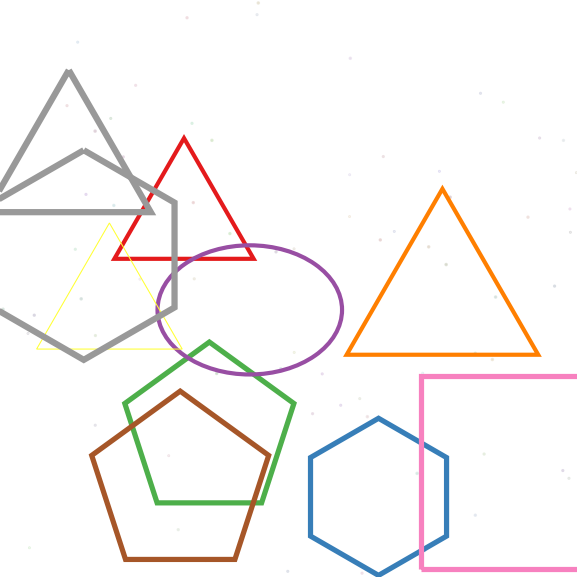[{"shape": "triangle", "thickness": 2, "radius": 0.7, "center": [0.319, 0.621]}, {"shape": "hexagon", "thickness": 2.5, "radius": 0.68, "center": [0.655, 0.139]}, {"shape": "pentagon", "thickness": 2.5, "radius": 0.77, "center": [0.363, 0.253]}, {"shape": "oval", "thickness": 2, "radius": 0.8, "center": [0.433, 0.463]}, {"shape": "triangle", "thickness": 2, "radius": 0.96, "center": [0.766, 0.481]}, {"shape": "triangle", "thickness": 0.5, "radius": 0.73, "center": [0.189, 0.467]}, {"shape": "pentagon", "thickness": 2.5, "radius": 0.81, "center": [0.312, 0.161]}, {"shape": "square", "thickness": 2.5, "radius": 0.84, "center": [0.897, 0.181]}, {"shape": "hexagon", "thickness": 3, "radius": 0.91, "center": [0.145, 0.558]}, {"shape": "triangle", "thickness": 3, "radius": 0.82, "center": [0.119, 0.714]}]